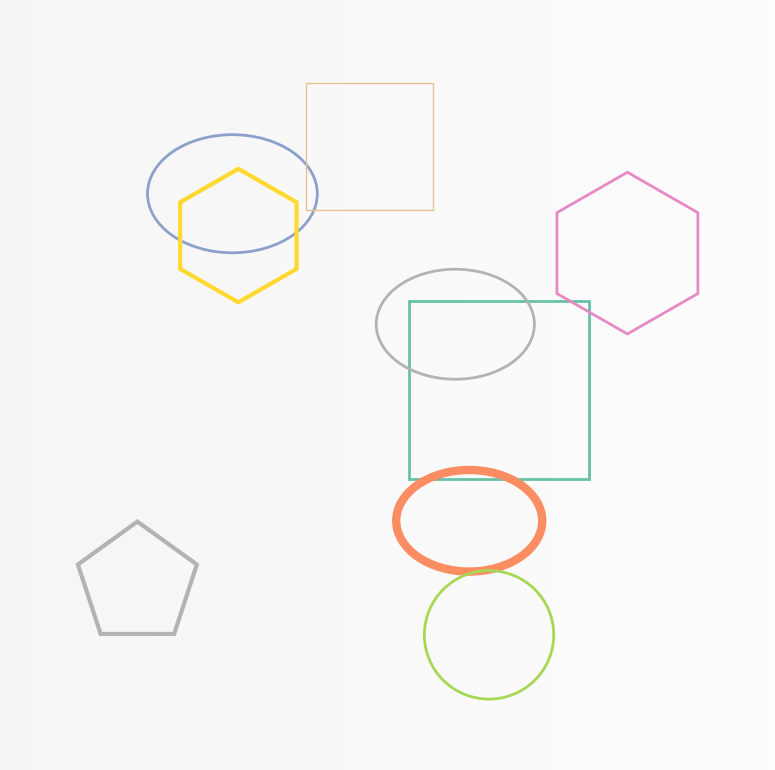[{"shape": "square", "thickness": 1, "radius": 0.58, "center": [0.644, 0.493]}, {"shape": "oval", "thickness": 3, "radius": 0.47, "center": [0.605, 0.324]}, {"shape": "oval", "thickness": 1, "radius": 0.55, "center": [0.3, 0.748]}, {"shape": "hexagon", "thickness": 1, "radius": 0.53, "center": [0.81, 0.671]}, {"shape": "circle", "thickness": 1, "radius": 0.42, "center": [0.631, 0.176]}, {"shape": "hexagon", "thickness": 1.5, "radius": 0.43, "center": [0.308, 0.694]}, {"shape": "square", "thickness": 0.5, "radius": 0.41, "center": [0.477, 0.81]}, {"shape": "oval", "thickness": 1, "radius": 0.51, "center": [0.588, 0.579]}, {"shape": "pentagon", "thickness": 1.5, "radius": 0.4, "center": [0.177, 0.242]}]